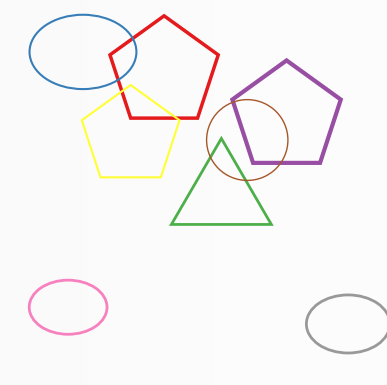[{"shape": "pentagon", "thickness": 2.5, "radius": 0.73, "center": [0.424, 0.812]}, {"shape": "oval", "thickness": 1.5, "radius": 0.69, "center": [0.214, 0.865]}, {"shape": "triangle", "thickness": 2, "radius": 0.74, "center": [0.571, 0.491]}, {"shape": "pentagon", "thickness": 3, "radius": 0.74, "center": [0.74, 0.696]}, {"shape": "pentagon", "thickness": 1.5, "radius": 0.66, "center": [0.337, 0.647]}, {"shape": "circle", "thickness": 1, "radius": 0.52, "center": [0.638, 0.636]}, {"shape": "oval", "thickness": 2, "radius": 0.5, "center": [0.176, 0.202]}, {"shape": "oval", "thickness": 2, "radius": 0.54, "center": [0.898, 0.159]}]